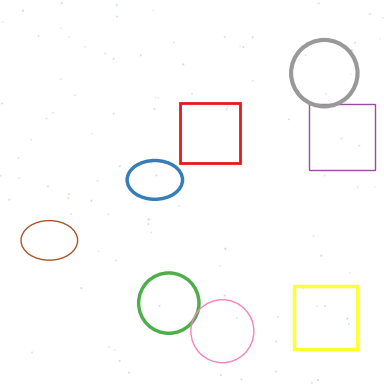[{"shape": "square", "thickness": 2, "radius": 0.39, "center": [0.545, 0.655]}, {"shape": "oval", "thickness": 2.5, "radius": 0.36, "center": [0.402, 0.533]}, {"shape": "circle", "thickness": 2.5, "radius": 0.39, "center": [0.438, 0.213]}, {"shape": "square", "thickness": 1, "radius": 0.43, "center": [0.888, 0.644]}, {"shape": "square", "thickness": 2.5, "radius": 0.41, "center": [0.846, 0.176]}, {"shape": "oval", "thickness": 1, "radius": 0.37, "center": [0.128, 0.376]}, {"shape": "circle", "thickness": 1, "radius": 0.41, "center": [0.578, 0.14]}, {"shape": "circle", "thickness": 3, "radius": 0.43, "center": [0.842, 0.81]}]